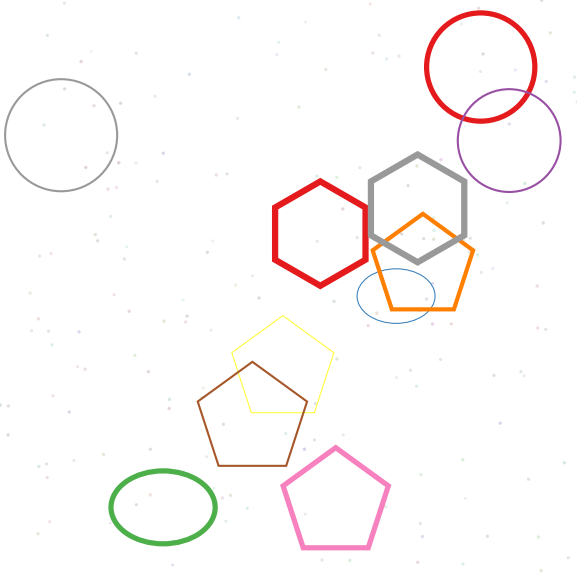[{"shape": "hexagon", "thickness": 3, "radius": 0.45, "center": [0.555, 0.595]}, {"shape": "circle", "thickness": 2.5, "radius": 0.47, "center": [0.832, 0.883]}, {"shape": "oval", "thickness": 0.5, "radius": 0.34, "center": [0.686, 0.486]}, {"shape": "oval", "thickness": 2.5, "radius": 0.45, "center": [0.282, 0.121]}, {"shape": "circle", "thickness": 1, "radius": 0.44, "center": [0.882, 0.756]}, {"shape": "pentagon", "thickness": 2, "radius": 0.46, "center": [0.732, 0.537]}, {"shape": "pentagon", "thickness": 0.5, "radius": 0.46, "center": [0.49, 0.36]}, {"shape": "pentagon", "thickness": 1, "radius": 0.5, "center": [0.437, 0.273]}, {"shape": "pentagon", "thickness": 2.5, "radius": 0.48, "center": [0.581, 0.128]}, {"shape": "circle", "thickness": 1, "radius": 0.49, "center": [0.106, 0.765]}, {"shape": "hexagon", "thickness": 3, "radius": 0.47, "center": [0.723, 0.638]}]